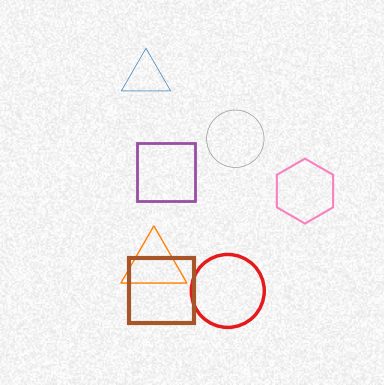[{"shape": "circle", "thickness": 2.5, "radius": 0.47, "center": [0.592, 0.244]}, {"shape": "triangle", "thickness": 0.5, "radius": 0.37, "center": [0.379, 0.801]}, {"shape": "square", "thickness": 2, "radius": 0.38, "center": [0.431, 0.554]}, {"shape": "triangle", "thickness": 1, "radius": 0.5, "center": [0.4, 0.314]}, {"shape": "square", "thickness": 3, "radius": 0.42, "center": [0.419, 0.245]}, {"shape": "hexagon", "thickness": 1.5, "radius": 0.42, "center": [0.792, 0.504]}, {"shape": "circle", "thickness": 0.5, "radius": 0.37, "center": [0.611, 0.64]}]